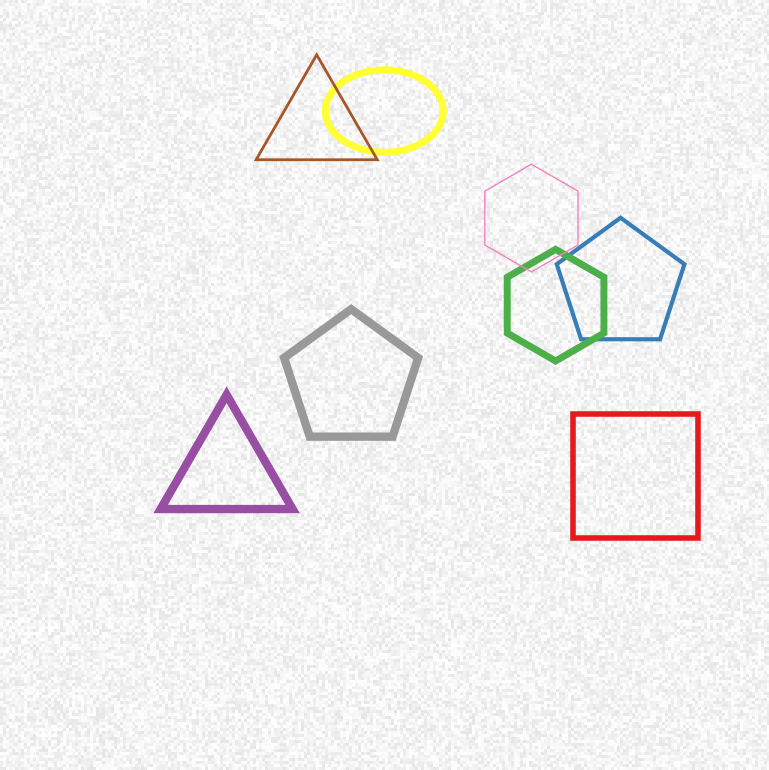[{"shape": "square", "thickness": 2, "radius": 0.4, "center": [0.825, 0.382]}, {"shape": "pentagon", "thickness": 1.5, "radius": 0.44, "center": [0.806, 0.63]}, {"shape": "hexagon", "thickness": 2.5, "radius": 0.36, "center": [0.722, 0.604]}, {"shape": "triangle", "thickness": 3, "radius": 0.49, "center": [0.294, 0.388]}, {"shape": "oval", "thickness": 2.5, "radius": 0.38, "center": [0.499, 0.856]}, {"shape": "triangle", "thickness": 1, "radius": 0.45, "center": [0.411, 0.838]}, {"shape": "hexagon", "thickness": 0.5, "radius": 0.35, "center": [0.69, 0.717]}, {"shape": "pentagon", "thickness": 3, "radius": 0.46, "center": [0.456, 0.507]}]